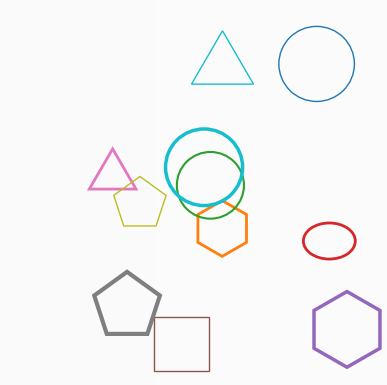[{"shape": "circle", "thickness": 1, "radius": 0.49, "center": [0.817, 0.834]}, {"shape": "hexagon", "thickness": 2, "radius": 0.36, "center": [0.573, 0.407]}, {"shape": "circle", "thickness": 1.5, "radius": 0.43, "center": [0.543, 0.519]}, {"shape": "oval", "thickness": 2, "radius": 0.33, "center": [0.85, 0.374]}, {"shape": "hexagon", "thickness": 2.5, "radius": 0.49, "center": [0.895, 0.144]}, {"shape": "square", "thickness": 1, "radius": 0.35, "center": [0.468, 0.106]}, {"shape": "triangle", "thickness": 2, "radius": 0.35, "center": [0.291, 0.544]}, {"shape": "pentagon", "thickness": 3, "radius": 0.45, "center": [0.328, 0.205]}, {"shape": "pentagon", "thickness": 1, "radius": 0.35, "center": [0.361, 0.471]}, {"shape": "circle", "thickness": 2.5, "radius": 0.5, "center": [0.527, 0.566]}, {"shape": "triangle", "thickness": 1, "radius": 0.46, "center": [0.574, 0.828]}]